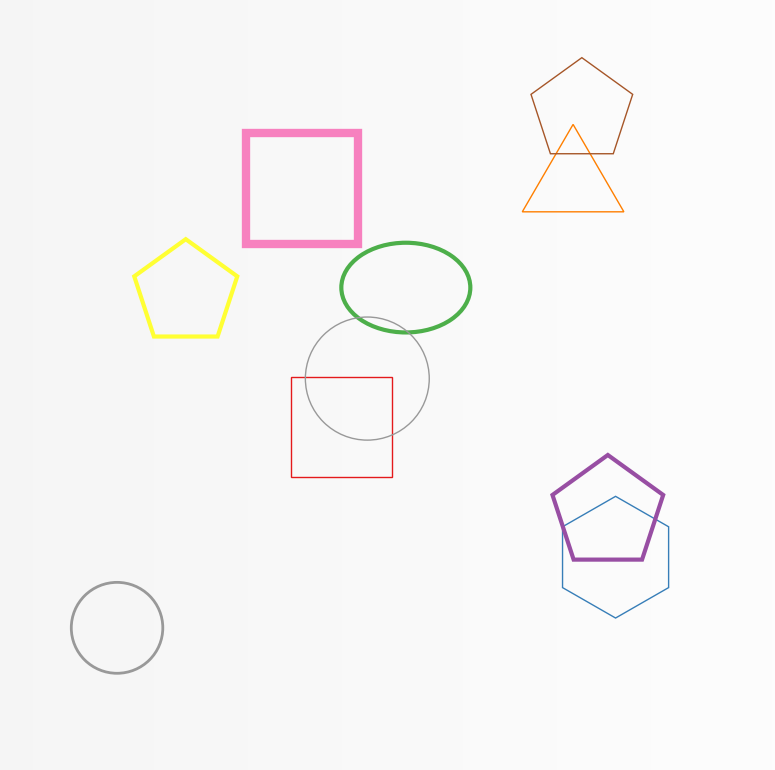[{"shape": "square", "thickness": 0.5, "radius": 0.33, "center": [0.441, 0.446]}, {"shape": "hexagon", "thickness": 0.5, "radius": 0.4, "center": [0.794, 0.276]}, {"shape": "oval", "thickness": 1.5, "radius": 0.42, "center": [0.524, 0.627]}, {"shape": "pentagon", "thickness": 1.5, "radius": 0.38, "center": [0.784, 0.334]}, {"shape": "triangle", "thickness": 0.5, "radius": 0.38, "center": [0.739, 0.763]}, {"shape": "pentagon", "thickness": 1.5, "radius": 0.35, "center": [0.24, 0.619]}, {"shape": "pentagon", "thickness": 0.5, "radius": 0.34, "center": [0.751, 0.856]}, {"shape": "square", "thickness": 3, "radius": 0.36, "center": [0.39, 0.755]}, {"shape": "circle", "thickness": 0.5, "radius": 0.4, "center": [0.474, 0.508]}, {"shape": "circle", "thickness": 1, "radius": 0.3, "center": [0.151, 0.185]}]